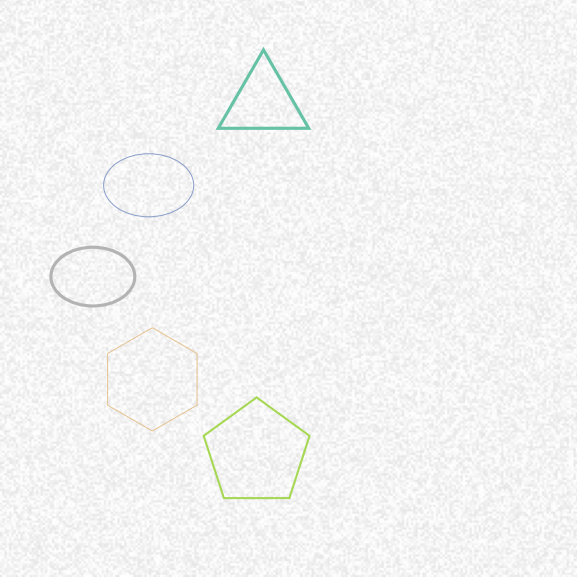[{"shape": "triangle", "thickness": 1.5, "radius": 0.45, "center": [0.456, 0.822]}, {"shape": "oval", "thickness": 0.5, "radius": 0.39, "center": [0.257, 0.678]}, {"shape": "pentagon", "thickness": 1, "radius": 0.48, "center": [0.444, 0.215]}, {"shape": "hexagon", "thickness": 0.5, "radius": 0.45, "center": [0.264, 0.342]}, {"shape": "oval", "thickness": 1.5, "radius": 0.36, "center": [0.161, 0.52]}]